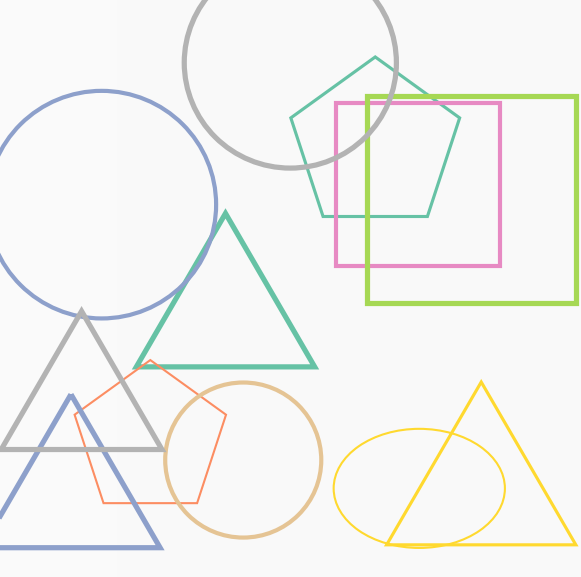[{"shape": "triangle", "thickness": 2.5, "radius": 0.89, "center": [0.388, 0.452]}, {"shape": "pentagon", "thickness": 1.5, "radius": 0.76, "center": [0.646, 0.748]}, {"shape": "pentagon", "thickness": 1, "radius": 0.68, "center": [0.259, 0.239]}, {"shape": "circle", "thickness": 2, "radius": 0.99, "center": [0.175, 0.645]}, {"shape": "triangle", "thickness": 2.5, "radius": 0.89, "center": [0.122, 0.139]}, {"shape": "square", "thickness": 2, "radius": 0.71, "center": [0.72, 0.68]}, {"shape": "square", "thickness": 2.5, "radius": 0.9, "center": [0.811, 0.654]}, {"shape": "oval", "thickness": 1, "radius": 0.74, "center": [0.721, 0.153]}, {"shape": "triangle", "thickness": 1.5, "radius": 0.94, "center": [0.828, 0.15]}, {"shape": "circle", "thickness": 2, "radius": 0.67, "center": [0.418, 0.203]}, {"shape": "circle", "thickness": 2.5, "radius": 0.91, "center": [0.499, 0.891]}, {"shape": "triangle", "thickness": 2.5, "radius": 0.8, "center": [0.14, 0.301]}]